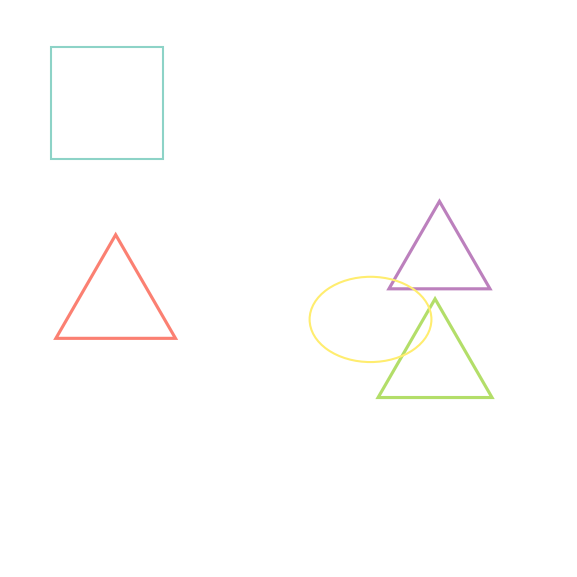[{"shape": "square", "thickness": 1, "radius": 0.48, "center": [0.185, 0.821]}, {"shape": "triangle", "thickness": 1.5, "radius": 0.6, "center": [0.2, 0.473]}, {"shape": "triangle", "thickness": 1.5, "radius": 0.57, "center": [0.753, 0.368]}, {"shape": "triangle", "thickness": 1.5, "radius": 0.51, "center": [0.761, 0.55]}, {"shape": "oval", "thickness": 1, "radius": 0.53, "center": [0.642, 0.446]}]